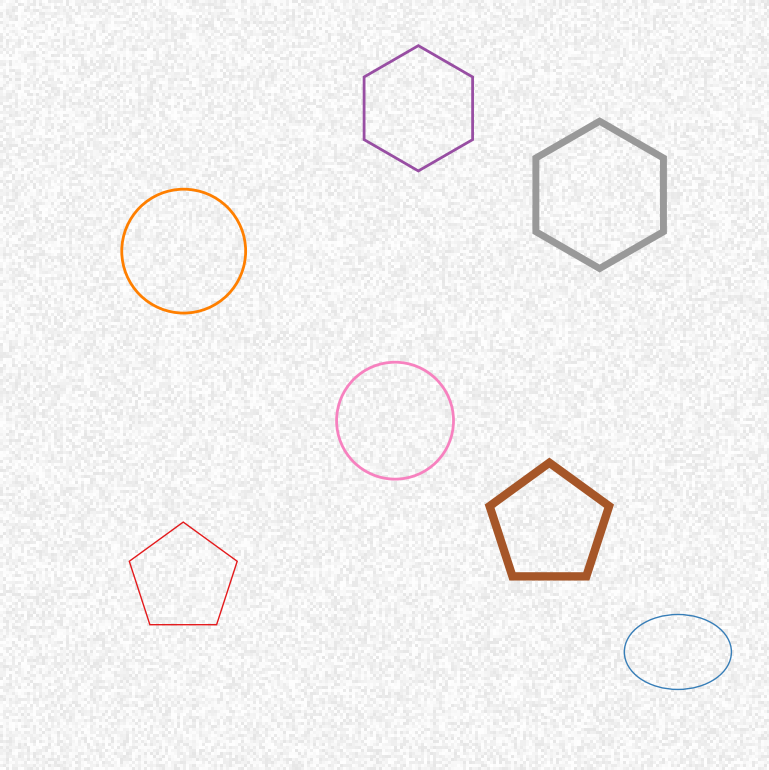[{"shape": "pentagon", "thickness": 0.5, "radius": 0.37, "center": [0.238, 0.248]}, {"shape": "oval", "thickness": 0.5, "radius": 0.35, "center": [0.88, 0.153]}, {"shape": "hexagon", "thickness": 1, "radius": 0.41, "center": [0.543, 0.859]}, {"shape": "circle", "thickness": 1, "radius": 0.4, "center": [0.239, 0.674]}, {"shape": "pentagon", "thickness": 3, "radius": 0.41, "center": [0.713, 0.317]}, {"shape": "circle", "thickness": 1, "radius": 0.38, "center": [0.513, 0.454]}, {"shape": "hexagon", "thickness": 2.5, "radius": 0.48, "center": [0.779, 0.747]}]